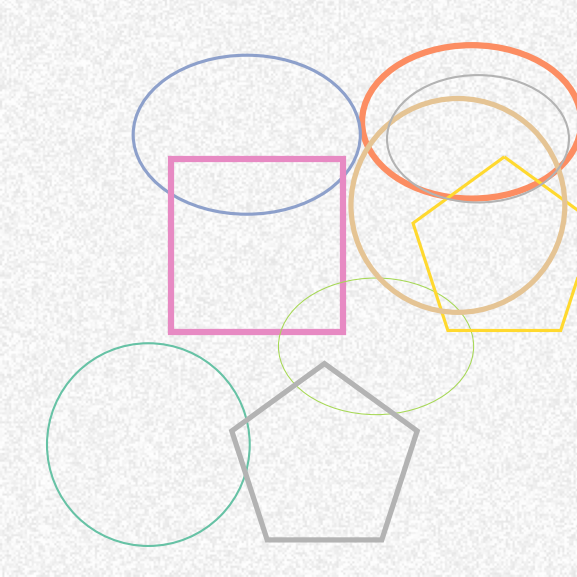[{"shape": "circle", "thickness": 1, "radius": 0.88, "center": [0.257, 0.229]}, {"shape": "oval", "thickness": 3, "radius": 0.95, "center": [0.817, 0.788]}, {"shape": "oval", "thickness": 1.5, "radius": 0.98, "center": [0.427, 0.766]}, {"shape": "square", "thickness": 3, "radius": 0.75, "center": [0.445, 0.574]}, {"shape": "oval", "thickness": 0.5, "radius": 0.84, "center": [0.651, 0.399]}, {"shape": "pentagon", "thickness": 1.5, "radius": 0.83, "center": [0.873, 0.561]}, {"shape": "circle", "thickness": 2.5, "radius": 0.93, "center": [0.793, 0.643]}, {"shape": "pentagon", "thickness": 2.5, "radius": 0.84, "center": [0.562, 0.201]}, {"shape": "oval", "thickness": 1, "radius": 0.79, "center": [0.828, 0.759]}]